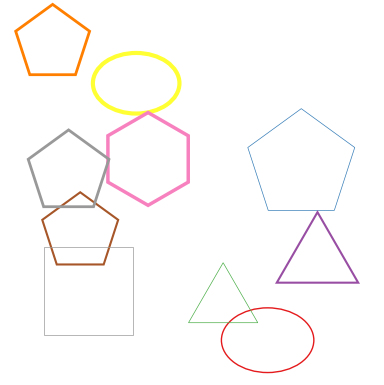[{"shape": "oval", "thickness": 1, "radius": 0.6, "center": [0.695, 0.116]}, {"shape": "pentagon", "thickness": 0.5, "radius": 0.73, "center": [0.783, 0.572]}, {"shape": "triangle", "thickness": 0.5, "radius": 0.52, "center": [0.58, 0.214]}, {"shape": "triangle", "thickness": 1.5, "radius": 0.61, "center": [0.825, 0.327]}, {"shape": "pentagon", "thickness": 2, "radius": 0.5, "center": [0.137, 0.888]}, {"shape": "oval", "thickness": 3, "radius": 0.56, "center": [0.354, 0.784]}, {"shape": "pentagon", "thickness": 1.5, "radius": 0.52, "center": [0.208, 0.397]}, {"shape": "hexagon", "thickness": 2.5, "radius": 0.6, "center": [0.385, 0.587]}, {"shape": "square", "thickness": 0.5, "radius": 0.57, "center": [0.23, 0.243]}, {"shape": "pentagon", "thickness": 2, "radius": 0.55, "center": [0.178, 0.552]}]